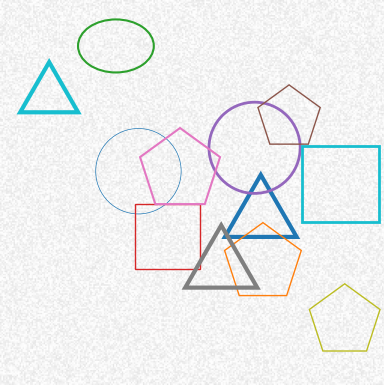[{"shape": "circle", "thickness": 0.5, "radius": 0.55, "center": [0.36, 0.555]}, {"shape": "triangle", "thickness": 3, "radius": 0.54, "center": [0.677, 0.438]}, {"shape": "pentagon", "thickness": 1, "radius": 0.52, "center": [0.683, 0.317]}, {"shape": "oval", "thickness": 1.5, "radius": 0.49, "center": [0.301, 0.881]}, {"shape": "square", "thickness": 1, "radius": 0.42, "center": [0.434, 0.386]}, {"shape": "circle", "thickness": 2, "radius": 0.59, "center": [0.661, 0.616]}, {"shape": "pentagon", "thickness": 1, "radius": 0.43, "center": [0.751, 0.694]}, {"shape": "pentagon", "thickness": 1.5, "radius": 0.55, "center": [0.468, 0.558]}, {"shape": "triangle", "thickness": 3, "radius": 0.54, "center": [0.575, 0.307]}, {"shape": "pentagon", "thickness": 1, "radius": 0.48, "center": [0.895, 0.166]}, {"shape": "triangle", "thickness": 3, "radius": 0.43, "center": [0.128, 0.752]}, {"shape": "square", "thickness": 2, "radius": 0.5, "center": [0.885, 0.523]}]